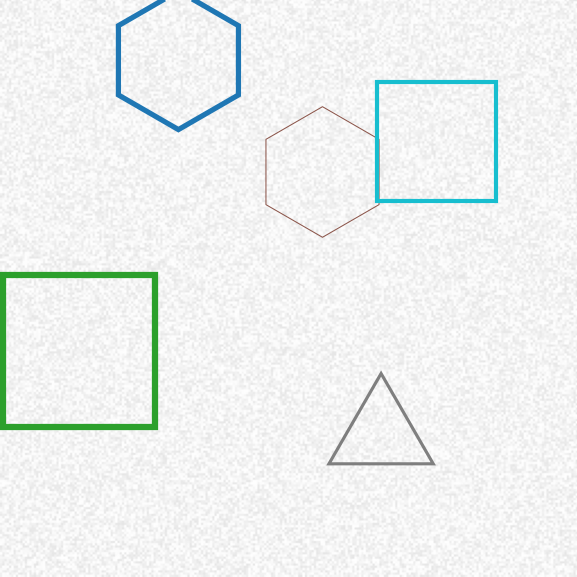[{"shape": "hexagon", "thickness": 2.5, "radius": 0.6, "center": [0.309, 0.895]}, {"shape": "square", "thickness": 3, "radius": 0.66, "center": [0.137, 0.391]}, {"shape": "hexagon", "thickness": 0.5, "radius": 0.57, "center": [0.558, 0.701]}, {"shape": "triangle", "thickness": 1.5, "radius": 0.52, "center": [0.66, 0.248]}, {"shape": "square", "thickness": 2, "radius": 0.52, "center": [0.755, 0.755]}]